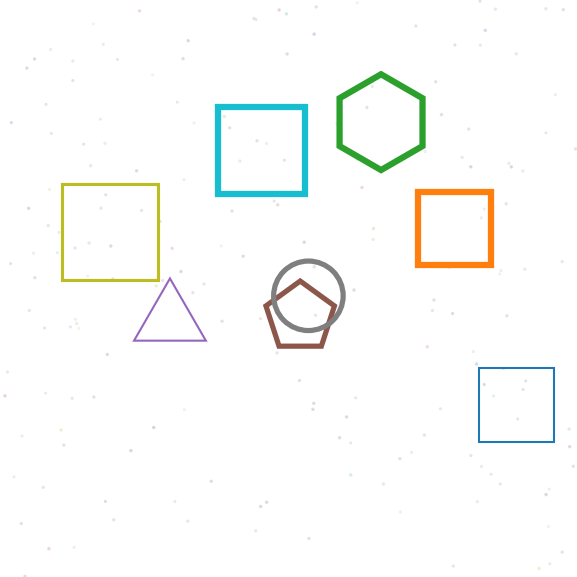[{"shape": "square", "thickness": 1, "radius": 0.32, "center": [0.894, 0.298]}, {"shape": "square", "thickness": 3, "radius": 0.31, "center": [0.787, 0.603]}, {"shape": "hexagon", "thickness": 3, "radius": 0.41, "center": [0.66, 0.788]}, {"shape": "triangle", "thickness": 1, "radius": 0.36, "center": [0.294, 0.445]}, {"shape": "pentagon", "thickness": 2.5, "radius": 0.31, "center": [0.52, 0.45]}, {"shape": "circle", "thickness": 2.5, "radius": 0.3, "center": [0.534, 0.487]}, {"shape": "square", "thickness": 1.5, "radius": 0.42, "center": [0.191, 0.597]}, {"shape": "square", "thickness": 3, "radius": 0.38, "center": [0.453, 0.739]}]